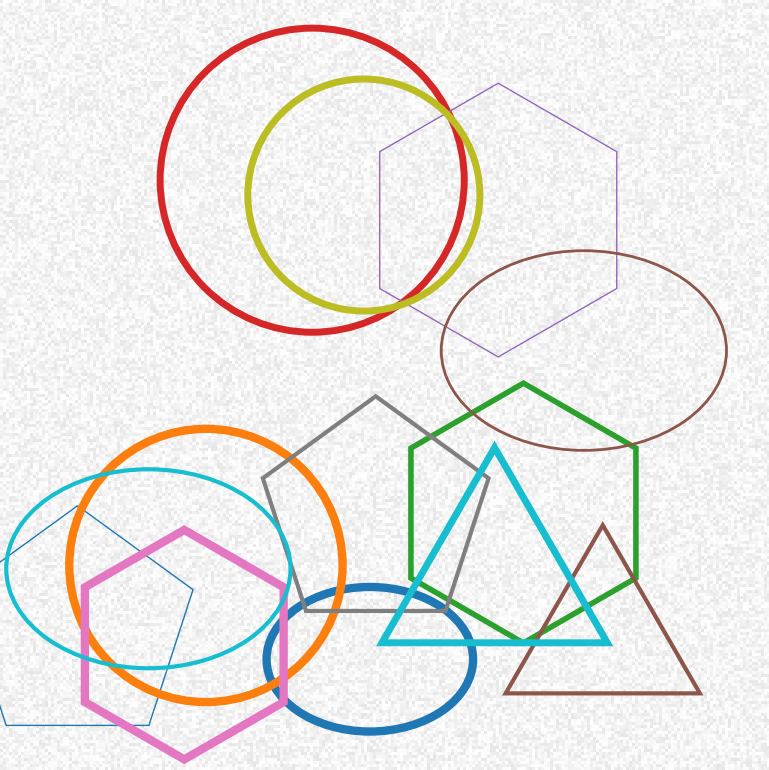[{"shape": "pentagon", "thickness": 0.5, "radius": 0.79, "center": [0.101, 0.185]}, {"shape": "oval", "thickness": 3, "radius": 0.67, "center": [0.48, 0.144]}, {"shape": "circle", "thickness": 3, "radius": 0.89, "center": [0.267, 0.266]}, {"shape": "hexagon", "thickness": 2, "radius": 0.84, "center": [0.68, 0.334]}, {"shape": "circle", "thickness": 2.5, "radius": 0.99, "center": [0.405, 0.766]}, {"shape": "hexagon", "thickness": 0.5, "radius": 0.89, "center": [0.647, 0.714]}, {"shape": "oval", "thickness": 1, "radius": 0.93, "center": [0.758, 0.545]}, {"shape": "triangle", "thickness": 1.5, "radius": 0.73, "center": [0.783, 0.172]}, {"shape": "hexagon", "thickness": 3, "radius": 0.75, "center": [0.239, 0.163]}, {"shape": "pentagon", "thickness": 1.5, "radius": 0.77, "center": [0.488, 0.331]}, {"shape": "circle", "thickness": 2.5, "radius": 0.75, "center": [0.473, 0.747]}, {"shape": "triangle", "thickness": 2.5, "radius": 0.84, "center": [0.642, 0.25]}, {"shape": "oval", "thickness": 1.5, "radius": 0.92, "center": [0.193, 0.261]}]